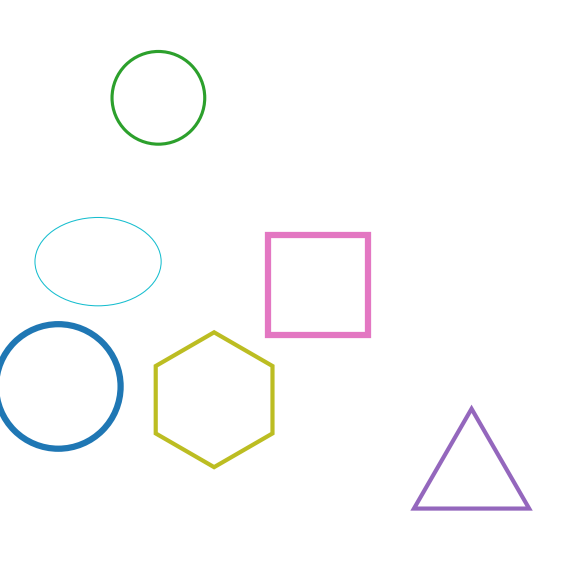[{"shape": "circle", "thickness": 3, "radius": 0.54, "center": [0.101, 0.33]}, {"shape": "circle", "thickness": 1.5, "radius": 0.4, "center": [0.274, 0.83]}, {"shape": "triangle", "thickness": 2, "radius": 0.58, "center": [0.817, 0.176]}, {"shape": "square", "thickness": 3, "radius": 0.43, "center": [0.551, 0.506]}, {"shape": "hexagon", "thickness": 2, "radius": 0.58, "center": [0.371, 0.307]}, {"shape": "oval", "thickness": 0.5, "radius": 0.55, "center": [0.17, 0.546]}]